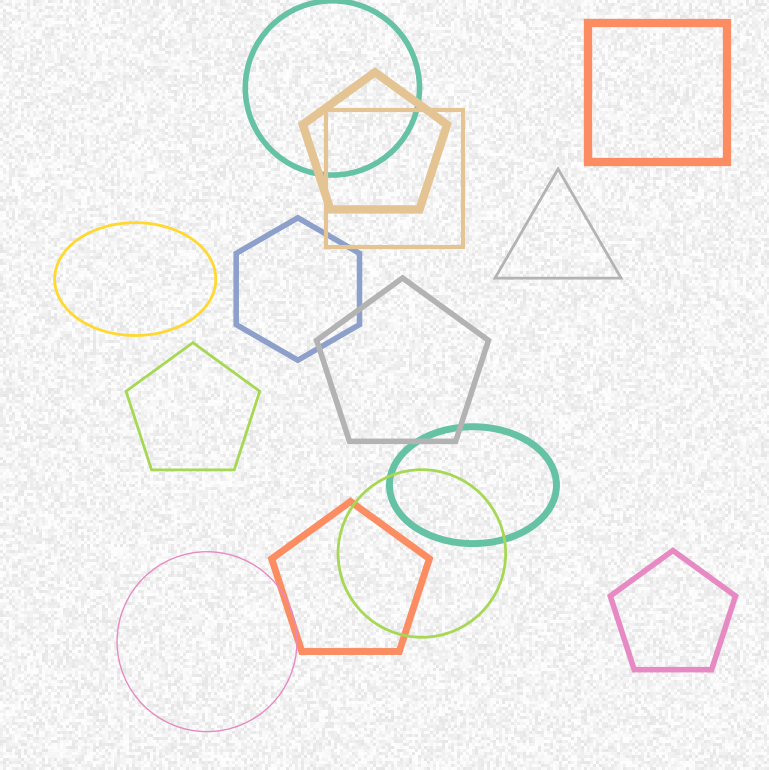[{"shape": "circle", "thickness": 2, "radius": 0.57, "center": [0.432, 0.886]}, {"shape": "oval", "thickness": 2.5, "radius": 0.54, "center": [0.614, 0.37]}, {"shape": "square", "thickness": 3, "radius": 0.45, "center": [0.854, 0.88]}, {"shape": "pentagon", "thickness": 2.5, "radius": 0.54, "center": [0.455, 0.241]}, {"shape": "hexagon", "thickness": 2, "radius": 0.46, "center": [0.387, 0.625]}, {"shape": "pentagon", "thickness": 2, "radius": 0.43, "center": [0.874, 0.2]}, {"shape": "circle", "thickness": 0.5, "radius": 0.58, "center": [0.269, 0.167]}, {"shape": "pentagon", "thickness": 1, "radius": 0.46, "center": [0.25, 0.464]}, {"shape": "circle", "thickness": 1, "radius": 0.54, "center": [0.548, 0.281]}, {"shape": "oval", "thickness": 1, "radius": 0.52, "center": [0.176, 0.638]}, {"shape": "pentagon", "thickness": 3, "radius": 0.49, "center": [0.487, 0.808]}, {"shape": "square", "thickness": 1.5, "radius": 0.44, "center": [0.513, 0.768]}, {"shape": "pentagon", "thickness": 2, "radius": 0.59, "center": [0.523, 0.522]}, {"shape": "triangle", "thickness": 1, "radius": 0.47, "center": [0.725, 0.686]}]